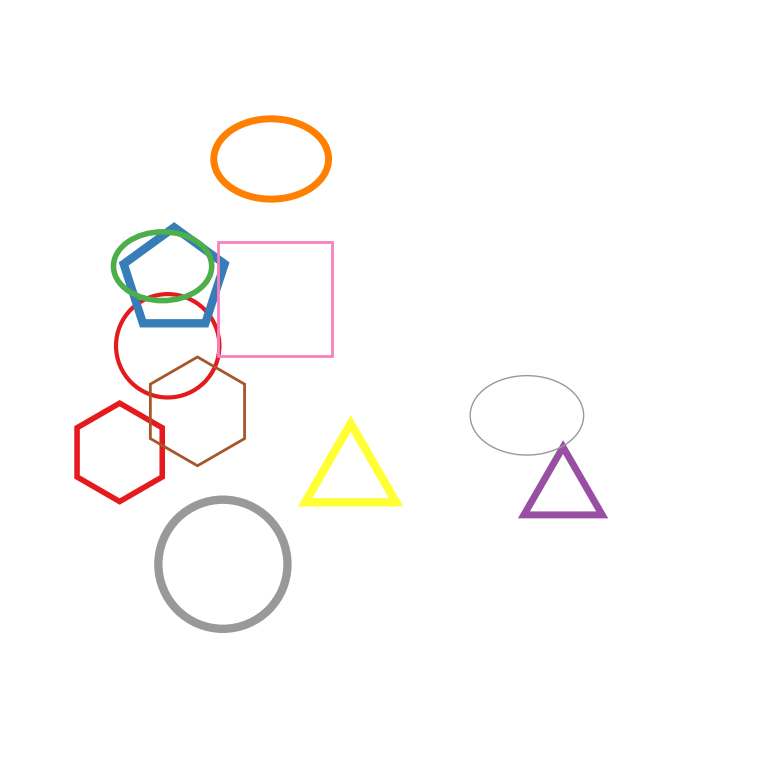[{"shape": "circle", "thickness": 1.5, "radius": 0.34, "center": [0.218, 0.551]}, {"shape": "hexagon", "thickness": 2, "radius": 0.32, "center": [0.155, 0.413]}, {"shape": "pentagon", "thickness": 3, "radius": 0.34, "center": [0.226, 0.636]}, {"shape": "oval", "thickness": 2, "radius": 0.32, "center": [0.211, 0.654]}, {"shape": "triangle", "thickness": 2.5, "radius": 0.29, "center": [0.731, 0.361]}, {"shape": "oval", "thickness": 2.5, "radius": 0.37, "center": [0.352, 0.794]}, {"shape": "triangle", "thickness": 3, "radius": 0.34, "center": [0.455, 0.382]}, {"shape": "hexagon", "thickness": 1, "radius": 0.35, "center": [0.256, 0.466]}, {"shape": "square", "thickness": 1, "radius": 0.37, "center": [0.357, 0.611]}, {"shape": "oval", "thickness": 0.5, "radius": 0.37, "center": [0.684, 0.461]}, {"shape": "circle", "thickness": 3, "radius": 0.42, "center": [0.289, 0.267]}]